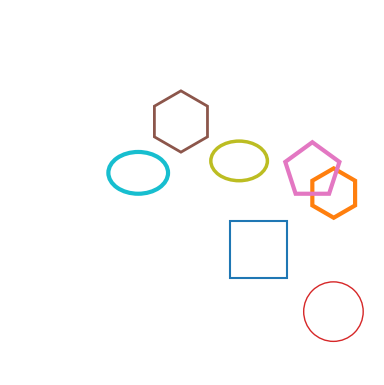[{"shape": "square", "thickness": 1.5, "radius": 0.37, "center": [0.67, 0.351]}, {"shape": "hexagon", "thickness": 3, "radius": 0.32, "center": [0.867, 0.499]}, {"shape": "circle", "thickness": 1, "radius": 0.39, "center": [0.866, 0.191]}, {"shape": "hexagon", "thickness": 2, "radius": 0.4, "center": [0.47, 0.684]}, {"shape": "pentagon", "thickness": 3, "radius": 0.37, "center": [0.811, 0.557]}, {"shape": "oval", "thickness": 2.5, "radius": 0.37, "center": [0.621, 0.582]}, {"shape": "oval", "thickness": 3, "radius": 0.39, "center": [0.359, 0.551]}]